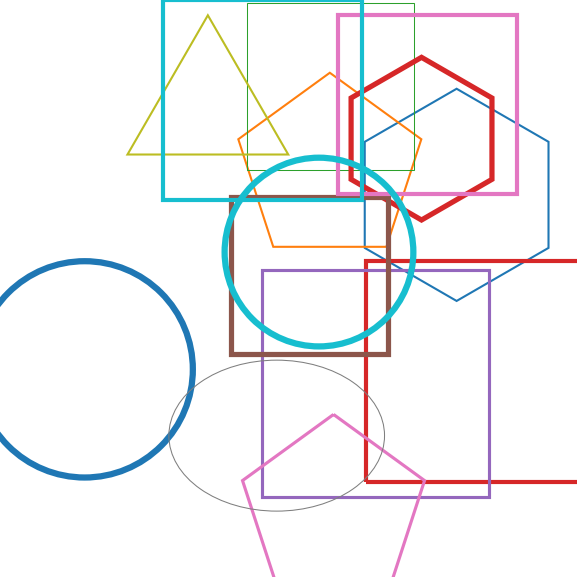[{"shape": "circle", "thickness": 3, "radius": 0.94, "center": [0.147, 0.36]}, {"shape": "hexagon", "thickness": 1, "radius": 0.92, "center": [0.791, 0.662]}, {"shape": "pentagon", "thickness": 1, "radius": 0.83, "center": [0.571, 0.707]}, {"shape": "square", "thickness": 0.5, "radius": 0.72, "center": [0.572, 0.849]}, {"shape": "hexagon", "thickness": 2.5, "radius": 0.7, "center": [0.73, 0.759]}, {"shape": "square", "thickness": 2, "radius": 0.95, "center": [0.824, 0.356]}, {"shape": "square", "thickness": 1.5, "radius": 0.98, "center": [0.651, 0.334]}, {"shape": "square", "thickness": 2.5, "radius": 0.68, "center": [0.537, 0.521]}, {"shape": "square", "thickness": 2, "radius": 0.78, "center": [0.741, 0.818]}, {"shape": "pentagon", "thickness": 1.5, "radius": 0.83, "center": [0.578, 0.116]}, {"shape": "oval", "thickness": 0.5, "radius": 0.93, "center": [0.479, 0.245]}, {"shape": "triangle", "thickness": 1, "radius": 0.8, "center": [0.36, 0.812]}, {"shape": "square", "thickness": 2, "radius": 0.86, "center": [0.455, 0.826]}, {"shape": "circle", "thickness": 3, "radius": 0.82, "center": [0.552, 0.563]}]